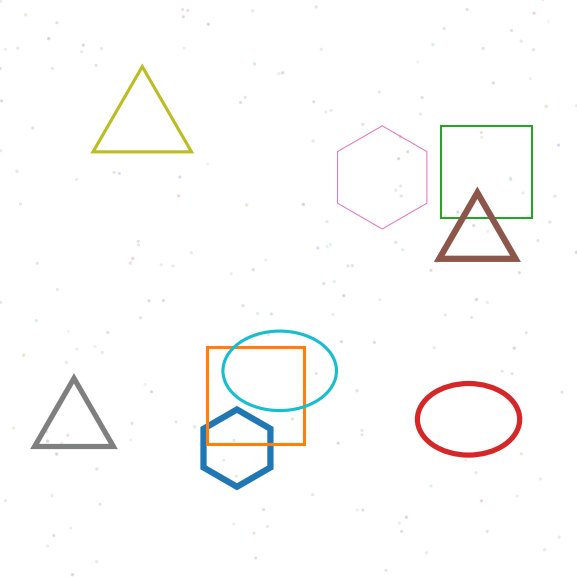[{"shape": "hexagon", "thickness": 3, "radius": 0.33, "center": [0.41, 0.223]}, {"shape": "square", "thickness": 1.5, "radius": 0.42, "center": [0.443, 0.314]}, {"shape": "square", "thickness": 1, "radius": 0.4, "center": [0.843, 0.701]}, {"shape": "oval", "thickness": 2.5, "radius": 0.44, "center": [0.811, 0.273]}, {"shape": "triangle", "thickness": 3, "radius": 0.38, "center": [0.827, 0.589]}, {"shape": "hexagon", "thickness": 0.5, "radius": 0.45, "center": [0.662, 0.692]}, {"shape": "triangle", "thickness": 2.5, "radius": 0.39, "center": [0.128, 0.265]}, {"shape": "triangle", "thickness": 1.5, "radius": 0.49, "center": [0.246, 0.785]}, {"shape": "oval", "thickness": 1.5, "radius": 0.49, "center": [0.484, 0.357]}]